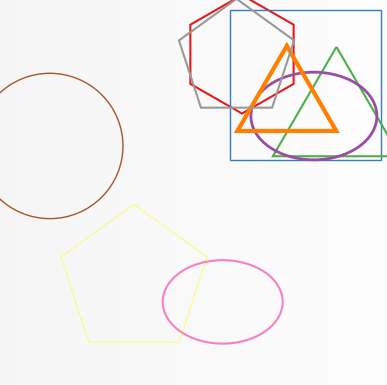[{"shape": "hexagon", "thickness": 1.5, "radius": 0.77, "center": [0.624, 0.859]}, {"shape": "square", "thickness": 1, "radius": 0.98, "center": [0.789, 0.779]}, {"shape": "triangle", "thickness": 1.5, "radius": 0.95, "center": [0.868, 0.689]}, {"shape": "oval", "thickness": 2, "radius": 0.81, "center": [0.81, 0.699]}, {"shape": "triangle", "thickness": 3, "radius": 0.74, "center": [0.74, 0.734]}, {"shape": "pentagon", "thickness": 0.5, "radius": 0.99, "center": [0.346, 0.272]}, {"shape": "circle", "thickness": 1, "radius": 0.94, "center": [0.129, 0.621]}, {"shape": "oval", "thickness": 1.5, "radius": 0.77, "center": [0.575, 0.216]}, {"shape": "pentagon", "thickness": 1.5, "radius": 0.78, "center": [0.61, 0.847]}]